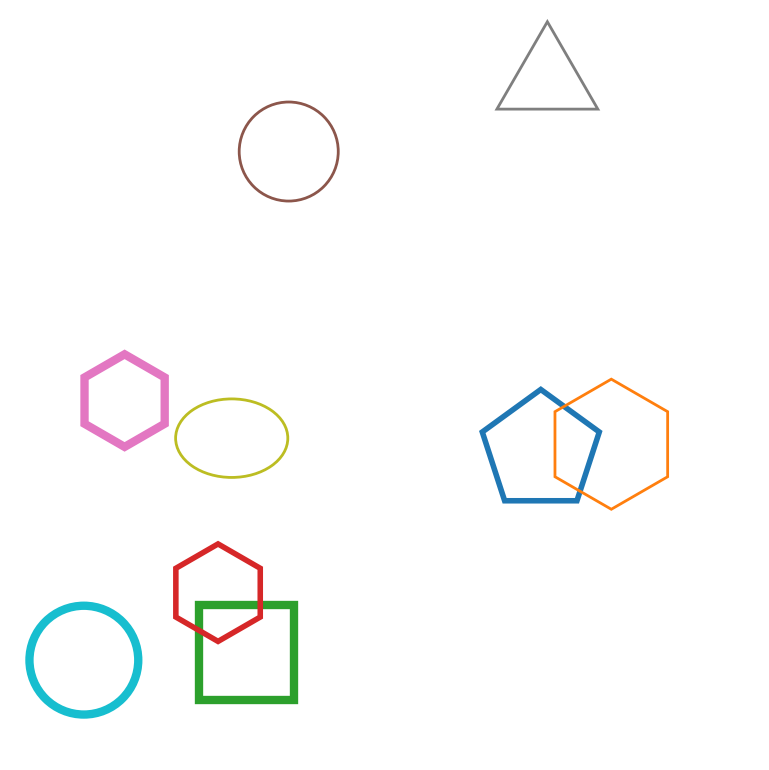[{"shape": "pentagon", "thickness": 2, "radius": 0.4, "center": [0.702, 0.414]}, {"shape": "hexagon", "thickness": 1, "radius": 0.42, "center": [0.794, 0.423]}, {"shape": "square", "thickness": 3, "radius": 0.31, "center": [0.32, 0.153]}, {"shape": "hexagon", "thickness": 2, "radius": 0.32, "center": [0.283, 0.23]}, {"shape": "circle", "thickness": 1, "radius": 0.32, "center": [0.375, 0.803]}, {"shape": "hexagon", "thickness": 3, "radius": 0.3, "center": [0.162, 0.48]}, {"shape": "triangle", "thickness": 1, "radius": 0.38, "center": [0.711, 0.896]}, {"shape": "oval", "thickness": 1, "radius": 0.36, "center": [0.301, 0.431]}, {"shape": "circle", "thickness": 3, "radius": 0.35, "center": [0.109, 0.143]}]